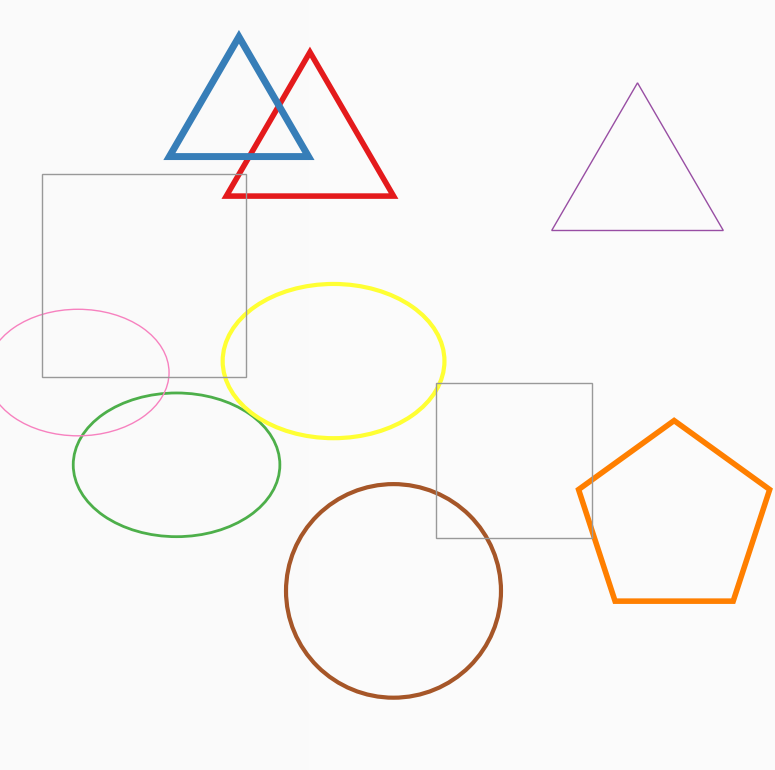[{"shape": "triangle", "thickness": 2, "radius": 0.62, "center": [0.4, 0.808]}, {"shape": "triangle", "thickness": 2.5, "radius": 0.52, "center": [0.308, 0.848]}, {"shape": "oval", "thickness": 1, "radius": 0.67, "center": [0.228, 0.396]}, {"shape": "triangle", "thickness": 0.5, "radius": 0.64, "center": [0.823, 0.765]}, {"shape": "pentagon", "thickness": 2, "radius": 0.65, "center": [0.87, 0.324]}, {"shape": "oval", "thickness": 1.5, "radius": 0.72, "center": [0.43, 0.531]}, {"shape": "circle", "thickness": 1.5, "radius": 0.69, "center": [0.508, 0.233]}, {"shape": "oval", "thickness": 0.5, "radius": 0.59, "center": [0.101, 0.516]}, {"shape": "square", "thickness": 0.5, "radius": 0.66, "center": [0.186, 0.642]}, {"shape": "square", "thickness": 0.5, "radius": 0.51, "center": [0.663, 0.402]}]